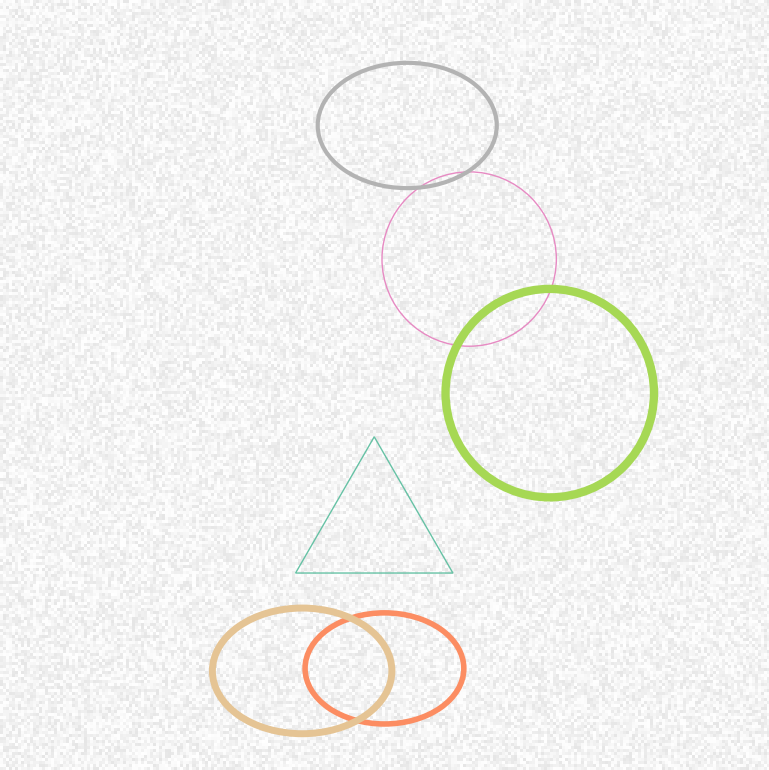[{"shape": "triangle", "thickness": 0.5, "radius": 0.59, "center": [0.486, 0.315]}, {"shape": "oval", "thickness": 2, "radius": 0.52, "center": [0.499, 0.132]}, {"shape": "circle", "thickness": 0.5, "radius": 0.57, "center": [0.609, 0.664]}, {"shape": "circle", "thickness": 3, "radius": 0.68, "center": [0.714, 0.489]}, {"shape": "oval", "thickness": 2.5, "radius": 0.58, "center": [0.392, 0.129]}, {"shape": "oval", "thickness": 1.5, "radius": 0.58, "center": [0.529, 0.837]}]